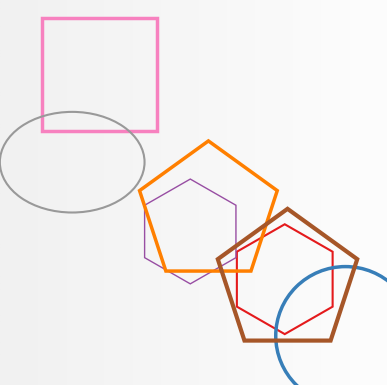[{"shape": "hexagon", "thickness": 1.5, "radius": 0.71, "center": [0.735, 0.275]}, {"shape": "circle", "thickness": 2.5, "radius": 0.9, "center": [0.891, 0.128]}, {"shape": "hexagon", "thickness": 1, "radius": 0.68, "center": [0.491, 0.399]}, {"shape": "pentagon", "thickness": 2.5, "radius": 0.93, "center": [0.538, 0.447]}, {"shape": "pentagon", "thickness": 3, "radius": 0.95, "center": [0.742, 0.268]}, {"shape": "square", "thickness": 2.5, "radius": 0.74, "center": [0.257, 0.807]}, {"shape": "oval", "thickness": 1.5, "radius": 0.93, "center": [0.186, 0.579]}]